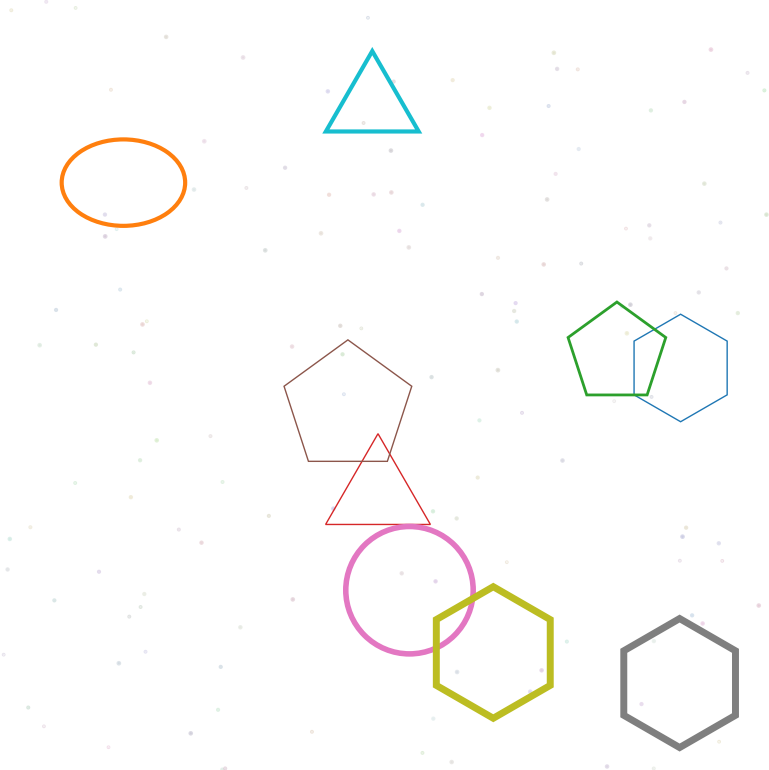[{"shape": "hexagon", "thickness": 0.5, "radius": 0.35, "center": [0.884, 0.522]}, {"shape": "oval", "thickness": 1.5, "radius": 0.4, "center": [0.16, 0.763]}, {"shape": "pentagon", "thickness": 1, "radius": 0.33, "center": [0.801, 0.541]}, {"shape": "triangle", "thickness": 0.5, "radius": 0.39, "center": [0.491, 0.358]}, {"shape": "pentagon", "thickness": 0.5, "radius": 0.44, "center": [0.452, 0.471]}, {"shape": "circle", "thickness": 2, "radius": 0.41, "center": [0.532, 0.234]}, {"shape": "hexagon", "thickness": 2.5, "radius": 0.42, "center": [0.883, 0.113]}, {"shape": "hexagon", "thickness": 2.5, "radius": 0.43, "center": [0.641, 0.153]}, {"shape": "triangle", "thickness": 1.5, "radius": 0.35, "center": [0.483, 0.864]}]